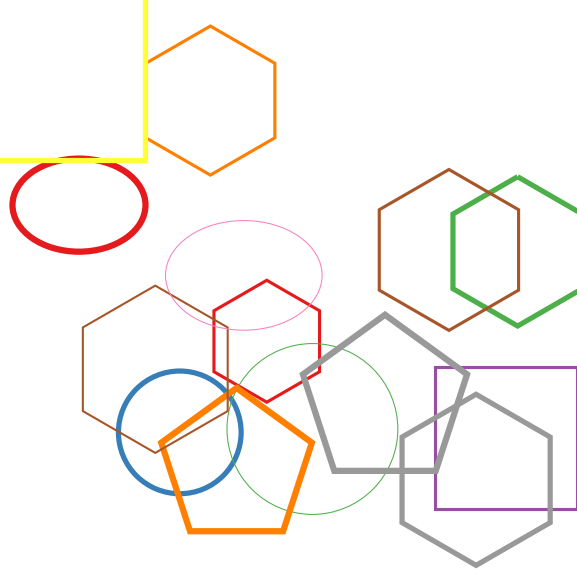[{"shape": "hexagon", "thickness": 1.5, "radius": 0.53, "center": [0.462, 0.408]}, {"shape": "oval", "thickness": 3, "radius": 0.58, "center": [0.137, 0.644]}, {"shape": "circle", "thickness": 2.5, "radius": 0.53, "center": [0.311, 0.25]}, {"shape": "hexagon", "thickness": 2.5, "radius": 0.65, "center": [0.896, 0.564]}, {"shape": "circle", "thickness": 0.5, "radius": 0.74, "center": [0.541, 0.256]}, {"shape": "square", "thickness": 1.5, "radius": 0.61, "center": [0.877, 0.241]}, {"shape": "hexagon", "thickness": 1.5, "radius": 0.65, "center": [0.364, 0.825]}, {"shape": "pentagon", "thickness": 3, "radius": 0.69, "center": [0.41, 0.19]}, {"shape": "square", "thickness": 2.5, "radius": 0.72, "center": [0.107, 0.865]}, {"shape": "hexagon", "thickness": 1.5, "radius": 0.7, "center": [0.777, 0.566]}, {"shape": "hexagon", "thickness": 1, "radius": 0.72, "center": [0.269, 0.36]}, {"shape": "oval", "thickness": 0.5, "radius": 0.68, "center": [0.422, 0.522]}, {"shape": "hexagon", "thickness": 2.5, "radius": 0.74, "center": [0.824, 0.168]}, {"shape": "pentagon", "thickness": 3, "radius": 0.75, "center": [0.667, 0.305]}]